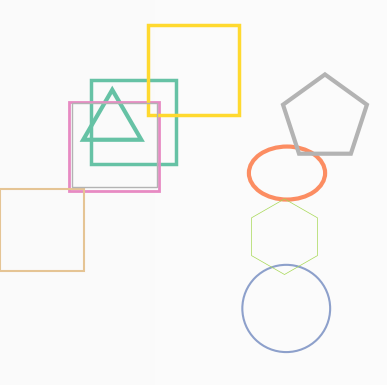[{"shape": "triangle", "thickness": 3, "radius": 0.43, "center": [0.29, 0.68]}, {"shape": "square", "thickness": 2.5, "radius": 0.55, "center": [0.344, 0.682]}, {"shape": "oval", "thickness": 3, "radius": 0.49, "center": [0.741, 0.551]}, {"shape": "circle", "thickness": 1.5, "radius": 0.57, "center": [0.739, 0.199]}, {"shape": "square", "thickness": 2, "radius": 0.58, "center": [0.294, 0.619]}, {"shape": "hexagon", "thickness": 0.5, "radius": 0.49, "center": [0.734, 0.385]}, {"shape": "square", "thickness": 2.5, "radius": 0.58, "center": [0.5, 0.818]}, {"shape": "square", "thickness": 1.5, "radius": 0.54, "center": [0.108, 0.403]}, {"shape": "square", "thickness": 1, "radius": 0.54, "center": [0.295, 0.623]}, {"shape": "pentagon", "thickness": 3, "radius": 0.57, "center": [0.839, 0.693]}]